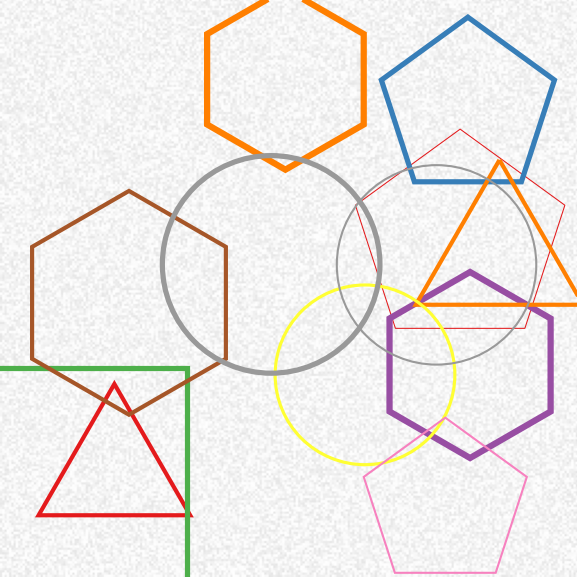[{"shape": "triangle", "thickness": 2, "radius": 0.76, "center": [0.198, 0.183]}, {"shape": "pentagon", "thickness": 0.5, "radius": 0.95, "center": [0.797, 0.585]}, {"shape": "pentagon", "thickness": 2.5, "radius": 0.79, "center": [0.81, 0.812]}, {"shape": "square", "thickness": 2.5, "radius": 0.99, "center": [0.126, 0.165]}, {"shape": "hexagon", "thickness": 3, "radius": 0.81, "center": [0.814, 0.367]}, {"shape": "triangle", "thickness": 2, "radius": 0.84, "center": [0.865, 0.555]}, {"shape": "hexagon", "thickness": 3, "radius": 0.78, "center": [0.494, 0.862]}, {"shape": "circle", "thickness": 1.5, "radius": 0.78, "center": [0.632, 0.35]}, {"shape": "hexagon", "thickness": 2, "radius": 0.97, "center": [0.223, 0.475]}, {"shape": "pentagon", "thickness": 1, "radius": 0.74, "center": [0.771, 0.127]}, {"shape": "circle", "thickness": 1, "radius": 0.86, "center": [0.756, 0.54]}, {"shape": "circle", "thickness": 2.5, "radius": 0.94, "center": [0.47, 0.541]}]